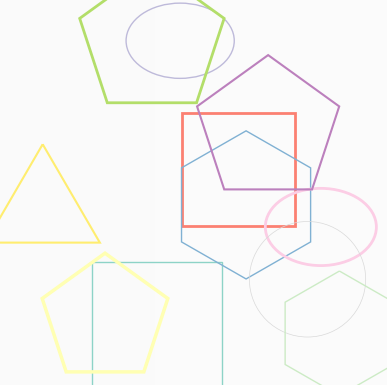[{"shape": "square", "thickness": 1, "radius": 0.84, "center": [0.404, 0.152]}, {"shape": "pentagon", "thickness": 2.5, "radius": 0.85, "center": [0.271, 0.172]}, {"shape": "oval", "thickness": 1, "radius": 0.7, "center": [0.465, 0.894]}, {"shape": "square", "thickness": 2, "radius": 0.73, "center": [0.616, 0.56]}, {"shape": "hexagon", "thickness": 1, "radius": 0.96, "center": [0.635, 0.468]}, {"shape": "pentagon", "thickness": 2, "radius": 0.98, "center": [0.392, 0.892]}, {"shape": "oval", "thickness": 2, "radius": 0.72, "center": [0.828, 0.41]}, {"shape": "circle", "thickness": 0.5, "radius": 0.75, "center": [0.794, 0.275]}, {"shape": "pentagon", "thickness": 1.5, "radius": 0.96, "center": [0.692, 0.664]}, {"shape": "hexagon", "thickness": 1, "radius": 0.81, "center": [0.876, 0.134]}, {"shape": "triangle", "thickness": 1.5, "radius": 0.85, "center": [0.11, 0.455]}]